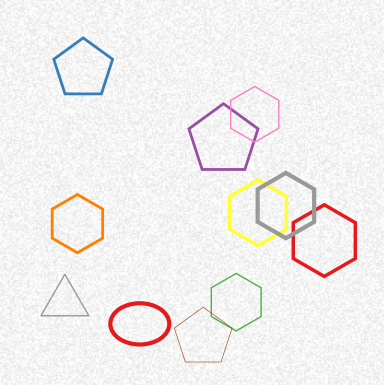[{"shape": "hexagon", "thickness": 2.5, "radius": 0.47, "center": [0.842, 0.375]}, {"shape": "oval", "thickness": 3, "radius": 0.38, "center": [0.363, 0.159]}, {"shape": "pentagon", "thickness": 2, "radius": 0.4, "center": [0.216, 0.821]}, {"shape": "hexagon", "thickness": 1, "radius": 0.37, "center": [0.614, 0.215]}, {"shape": "pentagon", "thickness": 2, "radius": 0.47, "center": [0.58, 0.636]}, {"shape": "hexagon", "thickness": 2, "radius": 0.38, "center": [0.201, 0.419]}, {"shape": "hexagon", "thickness": 2.5, "radius": 0.43, "center": [0.67, 0.447]}, {"shape": "pentagon", "thickness": 0.5, "radius": 0.39, "center": [0.528, 0.123]}, {"shape": "hexagon", "thickness": 1, "radius": 0.36, "center": [0.662, 0.703]}, {"shape": "triangle", "thickness": 1, "radius": 0.36, "center": [0.169, 0.216]}, {"shape": "hexagon", "thickness": 3, "radius": 0.42, "center": [0.743, 0.466]}]